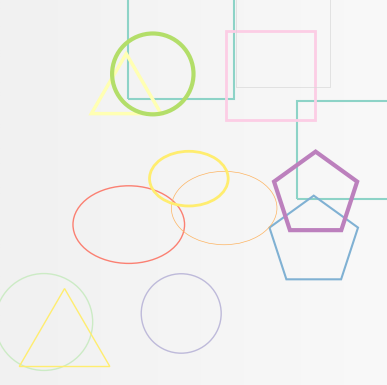[{"shape": "square", "thickness": 1.5, "radius": 0.63, "center": [0.895, 0.611]}, {"shape": "square", "thickness": 1.5, "radius": 0.69, "center": [0.468, 0.879]}, {"shape": "triangle", "thickness": 2.5, "radius": 0.52, "center": [0.326, 0.757]}, {"shape": "circle", "thickness": 1, "radius": 0.52, "center": [0.468, 0.186]}, {"shape": "oval", "thickness": 1, "radius": 0.72, "center": [0.332, 0.417]}, {"shape": "pentagon", "thickness": 1.5, "radius": 0.6, "center": [0.81, 0.372]}, {"shape": "oval", "thickness": 0.5, "radius": 0.68, "center": [0.578, 0.46]}, {"shape": "circle", "thickness": 3, "radius": 0.53, "center": [0.394, 0.808]}, {"shape": "square", "thickness": 2, "radius": 0.57, "center": [0.699, 0.804]}, {"shape": "square", "thickness": 0.5, "radius": 0.61, "center": [0.73, 0.897]}, {"shape": "pentagon", "thickness": 3, "radius": 0.56, "center": [0.814, 0.493]}, {"shape": "circle", "thickness": 1, "radius": 0.63, "center": [0.113, 0.164]}, {"shape": "oval", "thickness": 2, "radius": 0.51, "center": [0.487, 0.536]}, {"shape": "triangle", "thickness": 1, "radius": 0.67, "center": [0.167, 0.116]}]